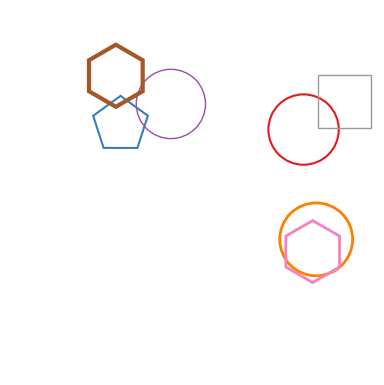[{"shape": "circle", "thickness": 1.5, "radius": 0.46, "center": [0.789, 0.663]}, {"shape": "pentagon", "thickness": 1.5, "radius": 0.37, "center": [0.313, 0.676]}, {"shape": "circle", "thickness": 1, "radius": 0.45, "center": [0.444, 0.73]}, {"shape": "circle", "thickness": 2, "radius": 0.47, "center": [0.821, 0.378]}, {"shape": "hexagon", "thickness": 3, "radius": 0.4, "center": [0.301, 0.803]}, {"shape": "hexagon", "thickness": 2, "radius": 0.4, "center": [0.812, 0.347]}, {"shape": "square", "thickness": 1, "radius": 0.34, "center": [0.894, 0.735]}]